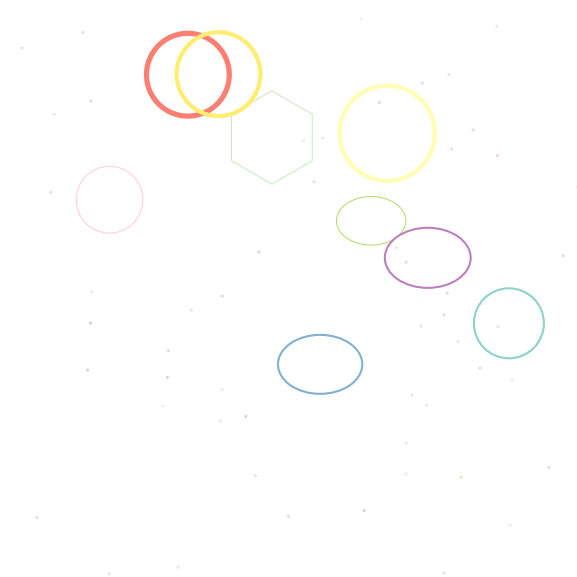[{"shape": "circle", "thickness": 1, "radius": 0.3, "center": [0.881, 0.439]}, {"shape": "circle", "thickness": 2, "radius": 0.41, "center": [0.671, 0.768]}, {"shape": "circle", "thickness": 2.5, "radius": 0.36, "center": [0.325, 0.87]}, {"shape": "oval", "thickness": 1, "radius": 0.36, "center": [0.554, 0.368]}, {"shape": "oval", "thickness": 0.5, "radius": 0.3, "center": [0.643, 0.617]}, {"shape": "circle", "thickness": 0.5, "radius": 0.29, "center": [0.19, 0.653]}, {"shape": "oval", "thickness": 1, "radius": 0.37, "center": [0.741, 0.553]}, {"shape": "hexagon", "thickness": 0.5, "radius": 0.4, "center": [0.471, 0.761]}, {"shape": "circle", "thickness": 2, "radius": 0.36, "center": [0.378, 0.871]}]